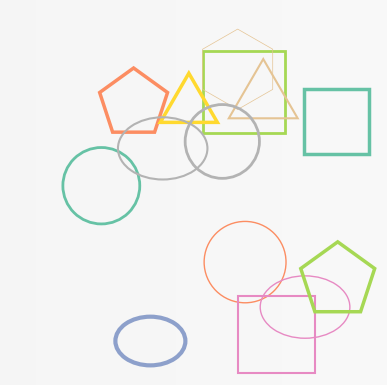[{"shape": "square", "thickness": 2.5, "radius": 0.42, "center": [0.869, 0.684]}, {"shape": "circle", "thickness": 2, "radius": 0.5, "center": [0.261, 0.518]}, {"shape": "circle", "thickness": 1, "radius": 0.53, "center": [0.632, 0.319]}, {"shape": "pentagon", "thickness": 2.5, "radius": 0.46, "center": [0.345, 0.731]}, {"shape": "oval", "thickness": 3, "radius": 0.45, "center": [0.388, 0.114]}, {"shape": "oval", "thickness": 1, "radius": 0.58, "center": [0.787, 0.202]}, {"shape": "square", "thickness": 1.5, "radius": 0.5, "center": [0.714, 0.13]}, {"shape": "square", "thickness": 2, "radius": 0.53, "center": [0.63, 0.76]}, {"shape": "pentagon", "thickness": 2.5, "radius": 0.5, "center": [0.872, 0.271]}, {"shape": "triangle", "thickness": 2.5, "radius": 0.43, "center": [0.487, 0.725]}, {"shape": "triangle", "thickness": 1.5, "radius": 0.51, "center": [0.679, 0.744]}, {"shape": "hexagon", "thickness": 0.5, "radius": 0.52, "center": [0.613, 0.82]}, {"shape": "circle", "thickness": 2, "radius": 0.48, "center": [0.574, 0.633]}, {"shape": "oval", "thickness": 1.5, "radius": 0.58, "center": [0.42, 0.615]}]